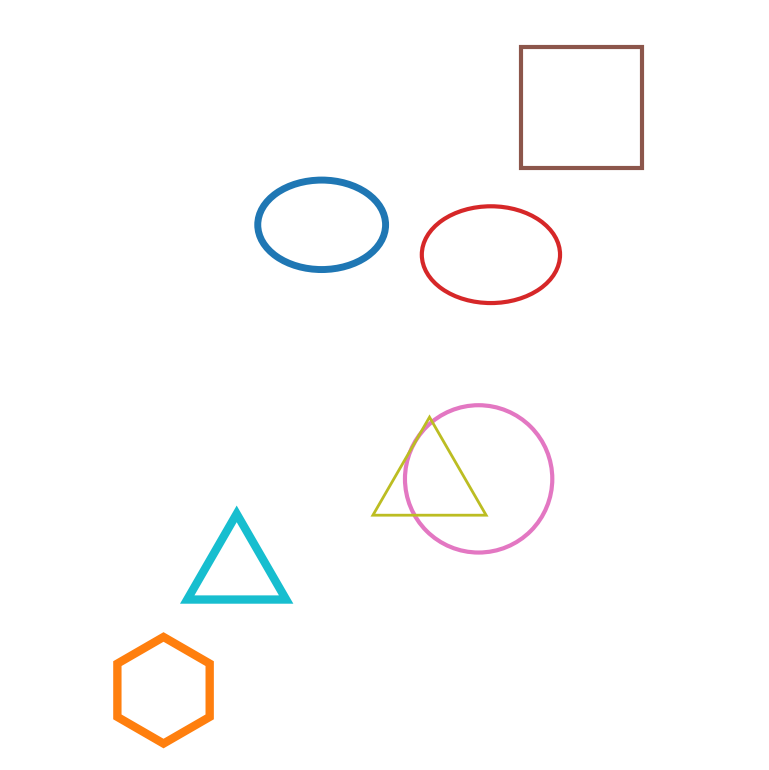[{"shape": "oval", "thickness": 2.5, "radius": 0.42, "center": [0.418, 0.708]}, {"shape": "hexagon", "thickness": 3, "radius": 0.35, "center": [0.212, 0.104]}, {"shape": "oval", "thickness": 1.5, "radius": 0.45, "center": [0.638, 0.669]}, {"shape": "square", "thickness": 1.5, "radius": 0.39, "center": [0.755, 0.86]}, {"shape": "circle", "thickness": 1.5, "radius": 0.48, "center": [0.622, 0.378]}, {"shape": "triangle", "thickness": 1, "radius": 0.42, "center": [0.558, 0.373]}, {"shape": "triangle", "thickness": 3, "radius": 0.37, "center": [0.307, 0.258]}]